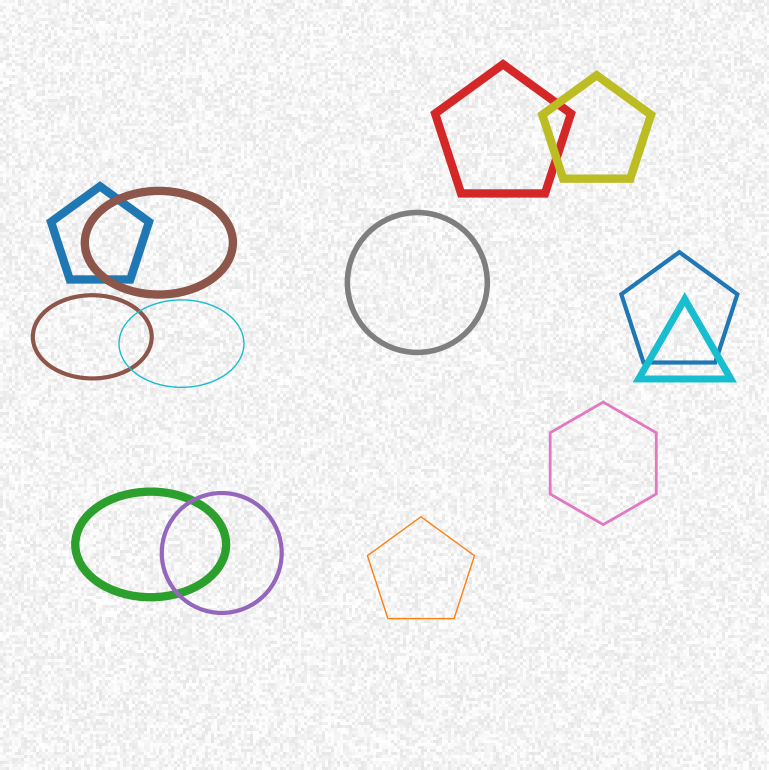[{"shape": "pentagon", "thickness": 1.5, "radius": 0.4, "center": [0.882, 0.593]}, {"shape": "pentagon", "thickness": 3, "radius": 0.33, "center": [0.13, 0.691]}, {"shape": "pentagon", "thickness": 0.5, "radius": 0.37, "center": [0.547, 0.256]}, {"shape": "oval", "thickness": 3, "radius": 0.49, "center": [0.196, 0.293]}, {"shape": "pentagon", "thickness": 3, "radius": 0.46, "center": [0.653, 0.824]}, {"shape": "circle", "thickness": 1.5, "radius": 0.39, "center": [0.288, 0.282]}, {"shape": "oval", "thickness": 3, "radius": 0.48, "center": [0.206, 0.685]}, {"shape": "oval", "thickness": 1.5, "radius": 0.39, "center": [0.12, 0.563]}, {"shape": "hexagon", "thickness": 1, "radius": 0.4, "center": [0.783, 0.398]}, {"shape": "circle", "thickness": 2, "radius": 0.45, "center": [0.542, 0.633]}, {"shape": "pentagon", "thickness": 3, "radius": 0.37, "center": [0.775, 0.828]}, {"shape": "oval", "thickness": 0.5, "radius": 0.41, "center": [0.236, 0.554]}, {"shape": "triangle", "thickness": 2.5, "radius": 0.35, "center": [0.889, 0.542]}]